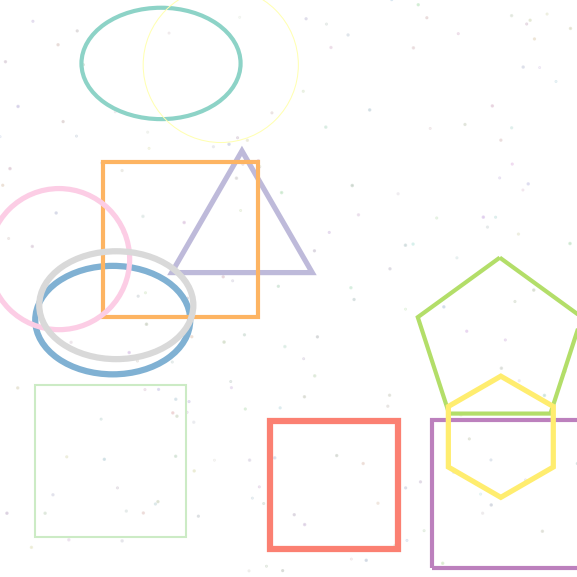[{"shape": "oval", "thickness": 2, "radius": 0.69, "center": [0.279, 0.889]}, {"shape": "circle", "thickness": 0.5, "radius": 0.67, "center": [0.382, 0.887]}, {"shape": "triangle", "thickness": 2.5, "radius": 0.7, "center": [0.419, 0.597]}, {"shape": "square", "thickness": 3, "radius": 0.56, "center": [0.578, 0.159]}, {"shape": "oval", "thickness": 3, "radius": 0.67, "center": [0.195, 0.445]}, {"shape": "square", "thickness": 2, "radius": 0.67, "center": [0.313, 0.584]}, {"shape": "pentagon", "thickness": 2, "radius": 0.75, "center": [0.865, 0.404]}, {"shape": "circle", "thickness": 2.5, "radius": 0.61, "center": [0.102, 0.55]}, {"shape": "oval", "thickness": 3, "radius": 0.67, "center": [0.201, 0.471]}, {"shape": "square", "thickness": 2, "radius": 0.64, "center": [0.877, 0.144]}, {"shape": "square", "thickness": 1, "radius": 0.66, "center": [0.191, 0.2]}, {"shape": "hexagon", "thickness": 2.5, "radius": 0.52, "center": [0.867, 0.243]}]